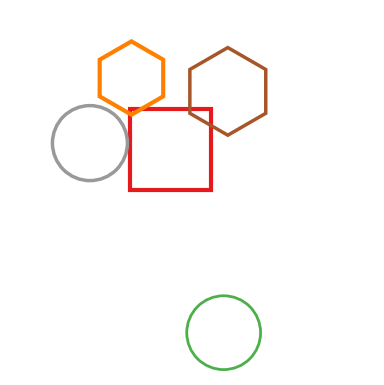[{"shape": "square", "thickness": 3, "radius": 0.53, "center": [0.443, 0.611]}, {"shape": "circle", "thickness": 2, "radius": 0.48, "center": [0.581, 0.136]}, {"shape": "hexagon", "thickness": 3, "radius": 0.48, "center": [0.341, 0.797]}, {"shape": "hexagon", "thickness": 2.5, "radius": 0.57, "center": [0.592, 0.763]}, {"shape": "circle", "thickness": 2.5, "radius": 0.49, "center": [0.234, 0.628]}]